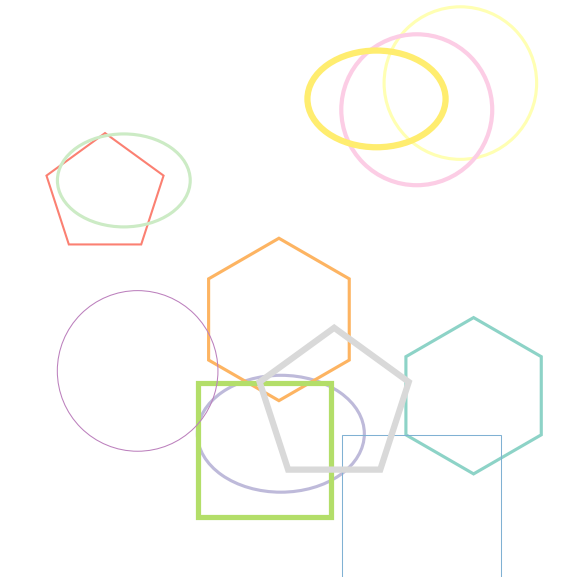[{"shape": "hexagon", "thickness": 1.5, "radius": 0.68, "center": [0.82, 0.314]}, {"shape": "circle", "thickness": 1.5, "radius": 0.66, "center": [0.797, 0.855]}, {"shape": "oval", "thickness": 1.5, "radius": 0.72, "center": [0.486, 0.248]}, {"shape": "pentagon", "thickness": 1, "radius": 0.53, "center": [0.182, 0.662]}, {"shape": "square", "thickness": 0.5, "radius": 0.69, "center": [0.73, 0.108]}, {"shape": "hexagon", "thickness": 1.5, "radius": 0.7, "center": [0.483, 0.446]}, {"shape": "square", "thickness": 2.5, "radius": 0.58, "center": [0.458, 0.22]}, {"shape": "circle", "thickness": 2, "radius": 0.65, "center": [0.722, 0.809]}, {"shape": "pentagon", "thickness": 3, "radius": 0.68, "center": [0.579, 0.296]}, {"shape": "circle", "thickness": 0.5, "radius": 0.7, "center": [0.238, 0.357]}, {"shape": "oval", "thickness": 1.5, "radius": 0.57, "center": [0.214, 0.687]}, {"shape": "oval", "thickness": 3, "radius": 0.6, "center": [0.652, 0.828]}]